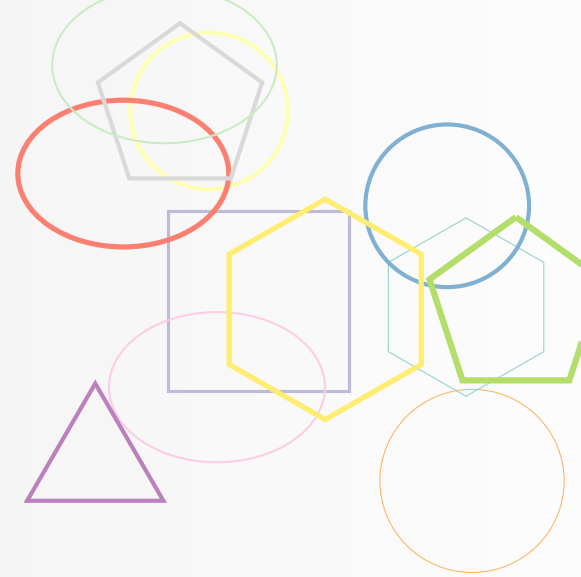[{"shape": "hexagon", "thickness": 0.5, "radius": 0.77, "center": [0.802, 0.467]}, {"shape": "circle", "thickness": 2, "radius": 0.68, "center": [0.36, 0.807]}, {"shape": "square", "thickness": 1.5, "radius": 0.78, "center": [0.445, 0.478]}, {"shape": "oval", "thickness": 2.5, "radius": 0.91, "center": [0.212, 0.699]}, {"shape": "circle", "thickness": 2, "radius": 0.7, "center": [0.769, 0.643]}, {"shape": "circle", "thickness": 0.5, "radius": 0.79, "center": [0.812, 0.166]}, {"shape": "pentagon", "thickness": 3, "radius": 0.78, "center": [0.888, 0.467]}, {"shape": "oval", "thickness": 1, "radius": 0.93, "center": [0.373, 0.329]}, {"shape": "pentagon", "thickness": 2, "radius": 0.74, "center": [0.31, 0.81]}, {"shape": "triangle", "thickness": 2, "radius": 0.68, "center": [0.164, 0.2]}, {"shape": "oval", "thickness": 1, "radius": 0.97, "center": [0.283, 0.886]}, {"shape": "hexagon", "thickness": 2.5, "radius": 0.95, "center": [0.559, 0.463]}]